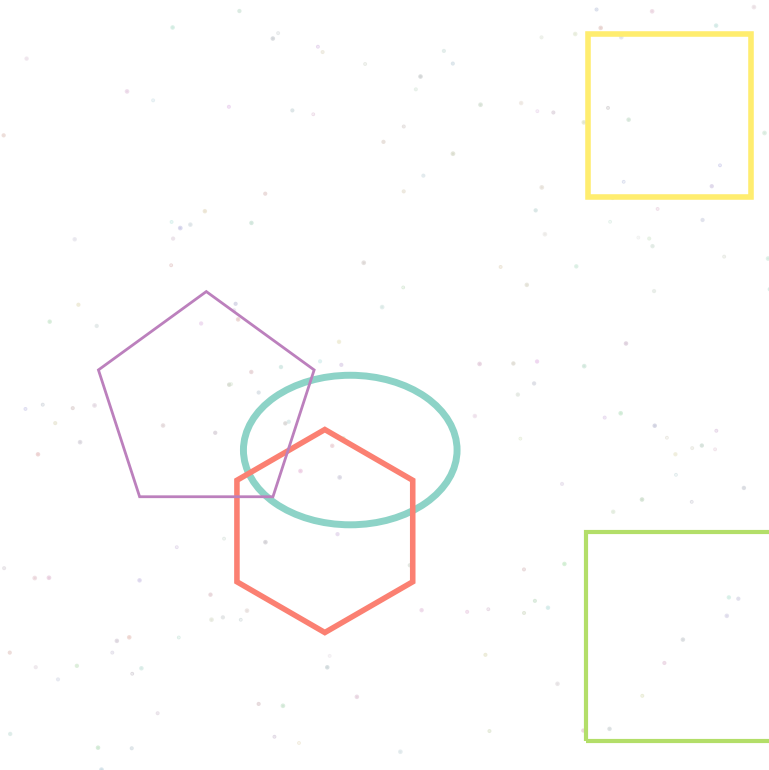[{"shape": "oval", "thickness": 2.5, "radius": 0.69, "center": [0.455, 0.416]}, {"shape": "hexagon", "thickness": 2, "radius": 0.66, "center": [0.422, 0.31]}, {"shape": "square", "thickness": 1.5, "radius": 0.68, "center": [0.897, 0.174]}, {"shape": "pentagon", "thickness": 1, "radius": 0.74, "center": [0.268, 0.474]}, {"shape": "square", "thickness": 2, "radius": 0.53, "center": [0.869, 0.85]}]